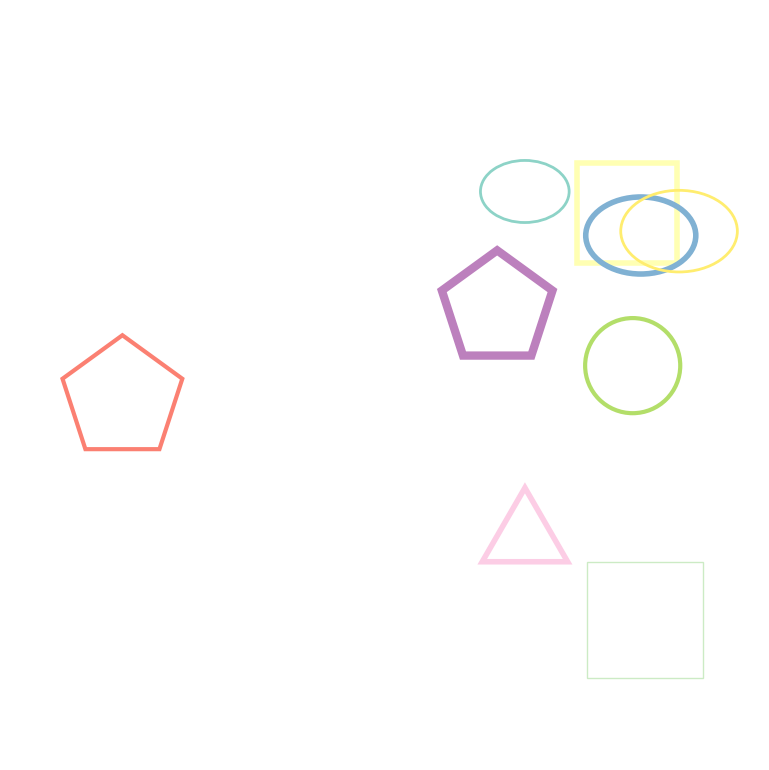[{"shape": "oval", "thickness": 1, "radius": 0.29, "center": [0.682, 0.751]}, {"shape": "square", "thickness": 2, "radius": 0.33, "center": [0.814, 0.723]}, {"shape": "pentagon", "thickness": 1.5, "radius": 0.41, "center": [0.159, 0.483]}, {"shape": "oval", "thickness": 2, "radius": 0.36, "center": [0.832, 0.694]}, {"shape": "circle", "thickness": 1.5, "radius": 0.31, "center": [0.822, 0.525]}, {"shape": "triangle", "thickness": 2, "radius": 0.32, "center": [0.682, 0.302]}, {"shape": "pentagon", "thickness": 3, "radius": 0.38, "center": [0.646, 0.599]}, {"shape": "square", "thickness": 0.5, "radius": 0.38, "center": [0.838, 0.195]}, {"shape": "oval", "thickness": 1, "radius": 0.38, "center": [0.882, 0.7]}]